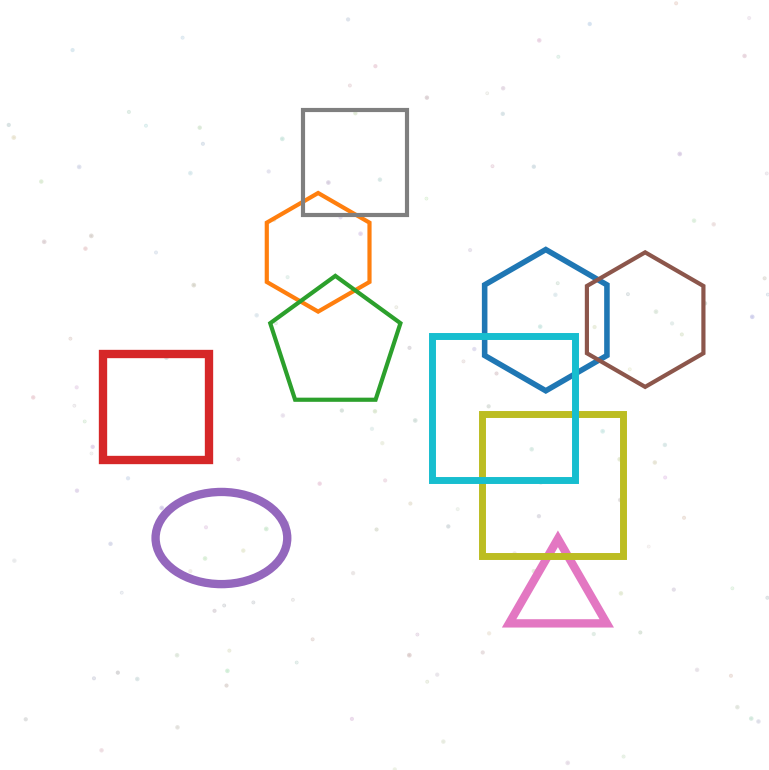[{"shape": "hexagon", "thickness": 2, "radius": 0.46, "center": [0.709, 0.584]}, {"shape": "hexagon", "thickness": 1.5, "radius": 0.39, "center": [0.413, 0.672]}, {"shape": "pentagon", "thickness": 1.5, "radius": 0.44, "center": [0.436, 0.553]}, {"shape": "square", "thickness": 3, "radius": 0.34, "center": [0.203, 0.471]}, {"shape": "oval", "thickness": 3, "radius": 0.43, "center": [0.288, 0.301]}, {"shape": "hexagon", "thickness": 1.5, "radius": 0.44, "center": [0.838, 0.585]}, {"shape": "triangle", "thickness": 3, "radius": 0.37, "center": [0.725, 0.227]}, {"shape": "square", "thickness": 1.5, "radius": 0.34, "center": [0.461, 0.789]}, {"shape": "square", "thickness": 2.5, "radius": 0.46, "center": [0.718, 0.37]}, {"shape": "square", "thickness": 2.5, "radius": 0.47, "center": [0.654, 0.47]}]